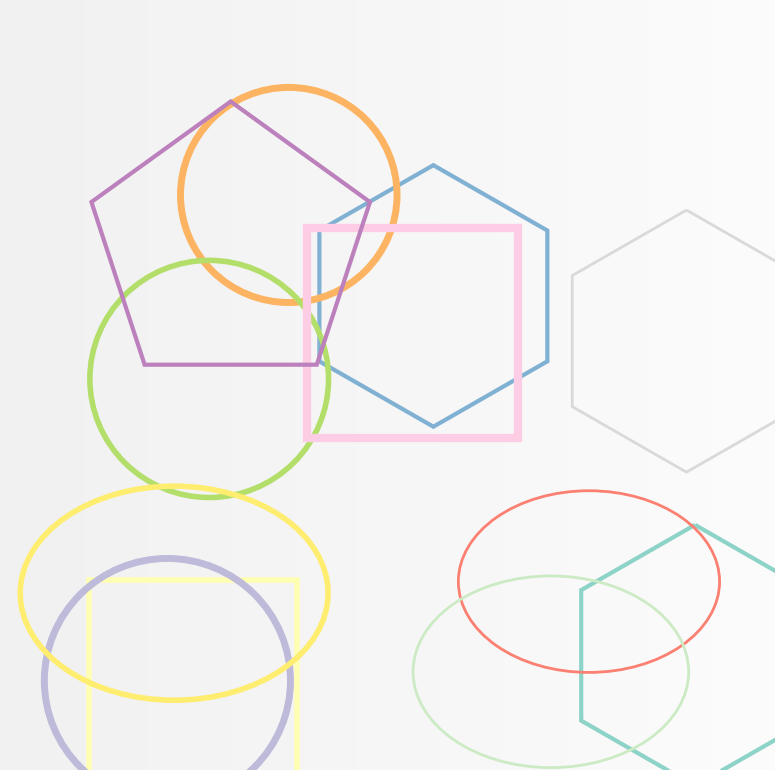[{"shape": "hexagon", "thickness": 1.5, "radius": 0.85, "center": [0.897, 0.149]}, {"shape": "square", "thickness": 2, "radius": 0.67, "center": [0.249, 0.113]}, {"shape": "circle", "thickness": 2.5, "radius": 0.79, "center": [0.216, 0.116]}, {"shape": "oval", "thickness": 1, "radius": 0.84, "center": [0.76, 0.245]}, {"shape": "hexagon", "thickness": 1.5, "radius": 0.85, "center": [0.559, 0.616]}, {"shape": "circle", "thickness": 2.5, "radius": 0.7, "center": [0.373, 0.747]}, {"shape": "circle", "thickness": 2, "radius": 0.77, "center": [0.27, 0.508]}, {"shape": "square", "thickness": 3, "radius": 0.68, "center": [0.532, 0.567]}, {"shape": "hexagon", "thickness": 1, "radius": 0.85, "center": [0.886, 0.557]}, {"shape": "pentagon", "thickness": 1.5, "radius": 0.94, "center": [0.298, 0.679]}, {"shape": "oval", "thickness": 1, "radius": 0.89, "center": [0.711, 0.128]}, {"shape": "oval", "thickness": 2, "radius": 0.99, "center": [0.225, 0.23]}]